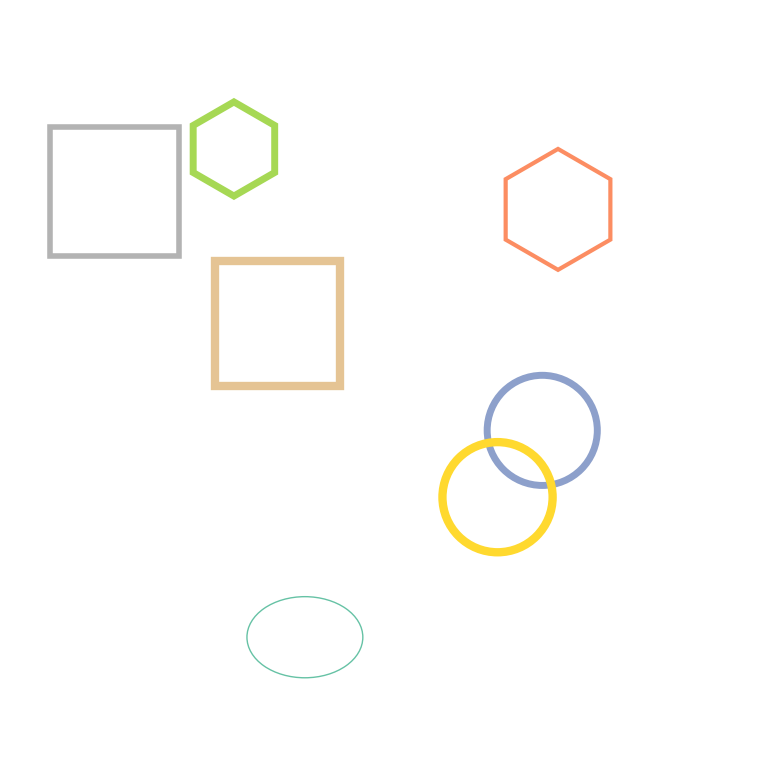[{"shape": "oval", "thickness": 0.5, "radius": 0.38, "center": [0.396, 0.172]}, {"shape": "hexagon", "thickness": 1.5, "radius": 0.39, "center": [0.725, 0.728]}, {"shape": "circle", "thickness": 2.5, "radius": 0.36, "center": [0.704, 0.441]}, {"shape": "hexagon", "thickness": 2.5, "radius": 0.31, "center": [0.304, 0.807]}, {"shape": "circle", "thickness": 3, "radius": 0.36, "center": [0.646, 0.354]}, {"shape": "square", "thickness": 3, "radius": 0.41, "center": [0.36, 0.58]}, {"shape": "square", "thickness": 2, "radius": 0.42, "center": [0.149, 0.752]}]